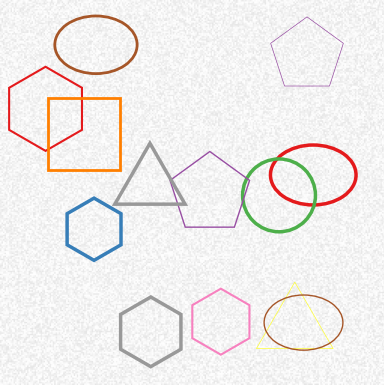[{"shape": "oval", "thickness": 2.5, "radius": 0.56, "center": [0.814, 0.546]}, {"shape": "hexagon", "thickness": 1.5, "radius": 0.55, "center": [0.118, 0.717]}, {"shape": "hexagon", "thickness": 2.5, "radius": 0.4, "center": [0.244, 0.405]}, {"shape": "circle", "thickness": 2.5, "radius": 0.47, "center": [0.725, 0.493]}, {"shape": "pentagon", "thickness": 0.5, "radius": 0.5, "center": [0.797, 0.857]}, {"shape": "pentagon", "thickness": 1, "radius": 0.54, "center": [0.545, 0.498]}, {"shape": "square", "thickness": 2, "radius": 0.47, "center": [0.218, 0.652]}, {"shape": "triangle", "thickness": 0.5, "radius": 0.58, "center": [0.766, 0.152]}, {"shape": "oval", "thickness": 1, "radius": 0.51, "center": [0.788, 0.162]}, {"shape": "oval", "thickness": 2, "radius": 0.53, "center": [0.249, 0.884]}, {"shape": "hexagon", "thickness": 1.5, "radius": 0.43, "center": [0.574, 0.164]}, {"shape": "hexagon", "thickness": 2.5, "radius": 0.45, "center": [0.392, 0.138]}, {"shape": "triangle", "thickness": 2.5, "radius": 0.53, "center": [0.389, 0.522]}]